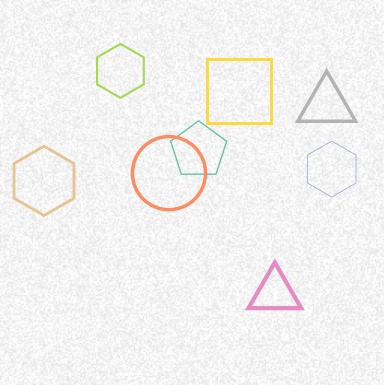[{"shape": "pentagon", "thickness": 1, "radius": 0.38, "center": [0.516, 0.609]}, {"shape": "circle", "thickness": 2.5, "radius": 0.47, "center": [0.439, 0.55]}, {"shape": "hexagon", "thickness": 0.5, "radius": 0.36, "center": [0.862, 0.561]}, {"shape": "triangle", "thickness": 3, "radius": 0.39, "center": [0.714, 0.239]}, {"shape": "hexagon", "thickness": 1.5, "radius": 0.35, "center": [0.313, 0.816]}, {"shape": "square", "thickness": 2, "radius": 0.42, "center": [0.62, 0.763]}, {"shape": "hexagon", "thickness": 2, "radius": 0.45, "center": [0.114, 0.53]}, {"shape": "triangle", "thickness": 2.5, "radius": 0.43, "center": [0.849, 0.728]}]